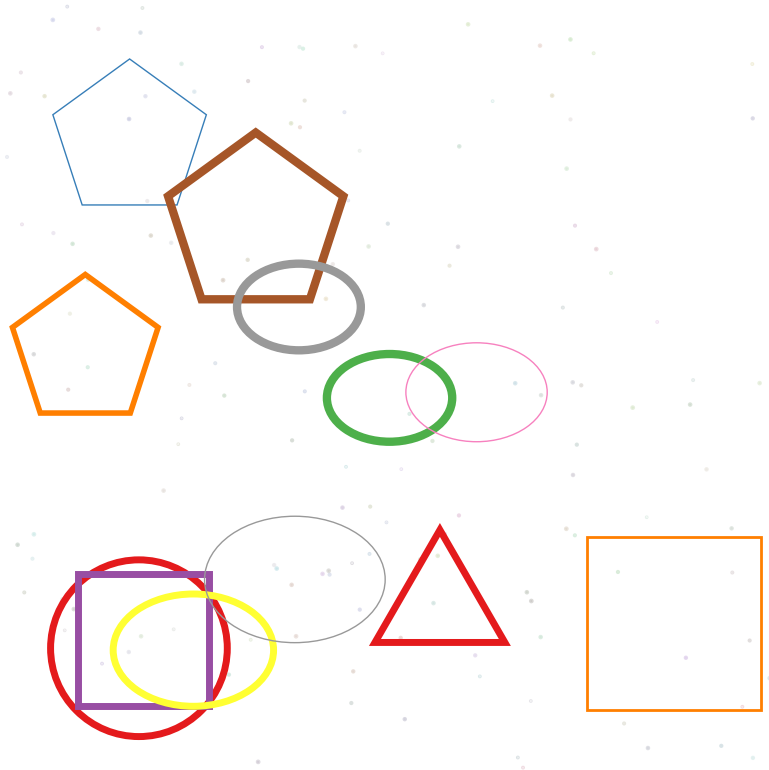[{"shape": "circle", "thickness": 2.5, "radius": 0.57, "center": [0.18, 0.158]}, {"shape": "triangle", "thickness": 2.5, "radius": 0.49, "center": [0.571, 0.214]}, {"shape": "pentagon", "thickness": 0.5, "radius": 0.52, "center": [0.168, 0.819]}, {"shape": "oval", "thickness": 3, "radius": 0.41, "center": [0.506, 0.483]}, {"shape": "square", "thickness": 2.5, "radius": 0.43, "center": [0.187, 0.169]}, {"shape": "pentagon", "thickness": 2, "radius": 0.5, "center": [0.111, 0.544]}, {"shape": "square", "thickness": 1, "radius": 0.56, "center": [0.875, 0.19]}, {"shape": "oval", "thickness": 2.5, "radius": 0.52, "center": [0.251, 0.156]}, {"shape": "pentagon", "thickness": 3, "radius": 0.6, "center": [0.332, 0.708]}, {"shape": "oval", "thickness": 0.5, "radius": 0.46, "center": [0.619, 0.491]}, {"shape": "oval", "thickness": 3, "radius": 0.4, "center": [0.388, 0.601]}, {"shape": "oval", "thickness": 0.5, "radius": 0.59, "center": [0.383, 0.247]}]